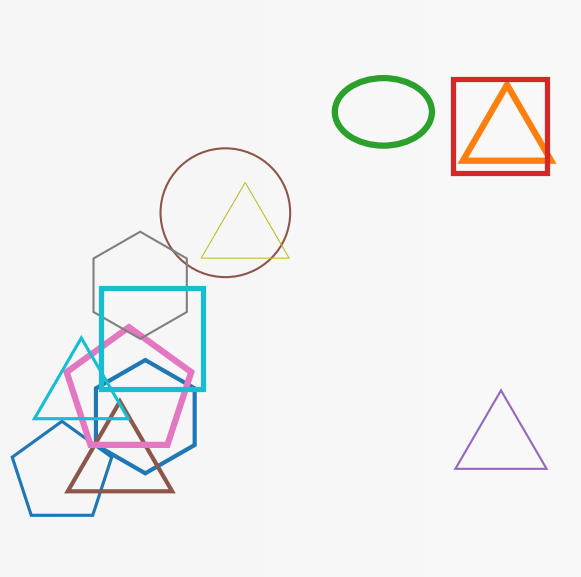[{"shape": "pentagon", "thickness": 1.5, "radius": 0.45, "center": [0.107, 0.18]}, {"shape": "hexagon", "thickness": 2, "radius": 0.49, "center": [0.25, 0.278]}, {"shape": "triangle", "thickness": 3, "radius": 0.44, "center": [0.872, 0.765]}, {"shape": "oval", "thickness": 3, "radius": 0.42, "center": [0.66, 0.805]}, {"shape": "square", "thickness": 2.5, "radius": 0.4, "center": [0.86, 0.781]}, {"shape": "triangle", "thickness": 1, "radius": 0.45, "center": [0.862, 0.233]}, {"shape": "circle", "thickness": 1, "radius": 0.56, "center": [0.388, 0.631]}, {"shape": "triangle", "thickness": 2, "radius": 0.52, "center": [0.206, 0.2]}, {"shape": "pentagon", "thickness": 3, "radius": 0.56, "center": [0.222, 0.32]}, {"shape": "hexagon", "thickness": 1, "radius": 0.46, "center": [0.241, 0.505]}, {"shape": "triangle", "thickness": 0.5, "radius": 0.44, "center": [0.422, 0.596]}, {"shape": "triangle", "thickness": 1.5, "radius": 0.47, "center": [0.14, 0.321]}, {"shape": "square", "thickness": 2.5, "radius": 0.44, "center": [0.261, 0.414]}]